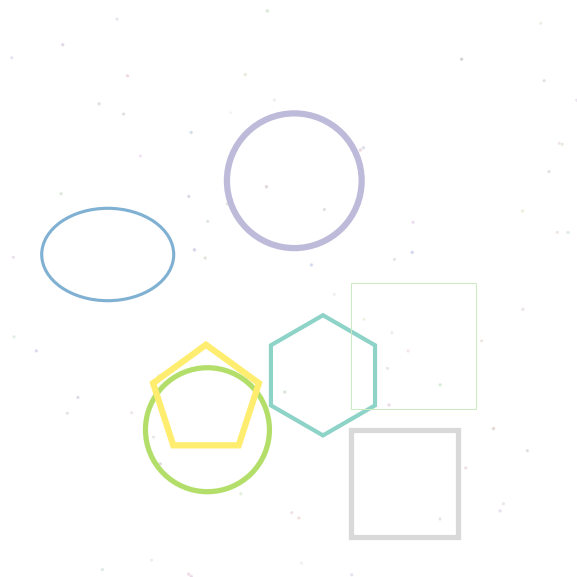[{"shape": "hexagon", "thickness": 2, "radius": 0.52, "center": [0.559, 0.349]}, {"shape": "circle", "thickness": 3, "radius": 0.58, "center": [0.51, 0.686]}, {"shape": "oval", "thickness": 1.5, "radius": 0.57, "center": [0.187, 0.558]}, {"shape": "circle", "thickness": 2.5, "radius": 0.54, "center": [0.359, 0.255]}, {"shape": "square", "thickness": 2.5, "radius": 0.46, "center": [0.7, 0.161]}, {"shape": "square", "thickness": 0.5, "radius": 0.54, "center": [0.716, 0.4]}, {"shape": "pentagon", "thickness": 3, "radius": 0.48, "center": [0.357, 0.306]}]